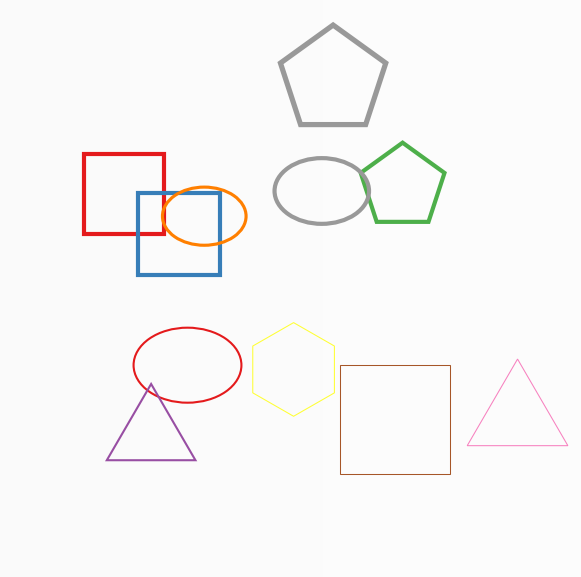[{"shape": "square", "thickness": 2, "radius": 0.34, "center": [0.214, 0.663]}, {"shape": "oval", "thickness": 1, "radius": 0.46, "center": [0.323, 0.367]}, {"shape": "square", "thickness": 2, "radius": 0.36, "center": [0.308, 0.594]}, {"shape": "pentagon", "thickness": 2, "radius": 0.38, "center": [0.693, 0.676]}, {"shape": "triangle", "thickness": 1, "radius": 0.44, "center": [0.26, 0.246]}, {"shape": "oval", "thickness": 1.5, "radius": 0.36, "center": [0.351, 0.625]}, {"shape": "hexagon", "thickness": 0.5, "radius": 0.41, "center": [0.505, 0.359]}, {"shape": "square", "thickness": 0.5, "radius": 0.47, "center": [0.68, 0.272]}, {"shape": "triangle", "thickness": 0.5, "radius": 0.5, "center": [0.89, 0.277]}, {"shape": "pentagon", "thickness": 2.5, "radius": 0.48, "center": [0.573, 0.86]}, {"shape": "oval", "thickness": 2, "radius": 0.41, "center": [0.554, 0.668]}]